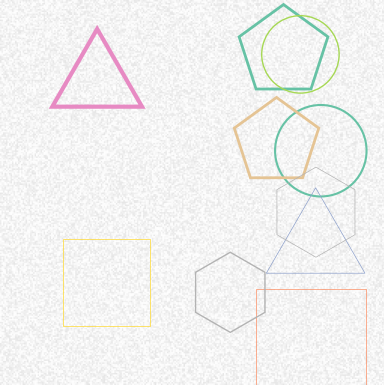[{"shape": "circle", "thickness": 1.5, "radius": 0.59, "center": [0.833, 0.609]}, {"shape": "pentagon", "thickness": 2, "radius": 0.61, "center": [0.736, 0.867]}, {"shape": "square", "thickness": 0.5, "radius": 0.71, "center": [0.807, 0.106]}, {"shape": "triangle", "thickness": 0.5, "radius": 0.74, "center": [0.82, 0.364]}, {"shape": "triangle", "thickness": 3, "radius": 0.67, "center": [0.252, 0.79]}, {"shape": "circle", "thickness": 1, "radius": 0.5, "center": [0.78, 0.859]}, {"shape": "square", "thickness": 0.5, "radius": 0.57, "center": [0.278, 0.266]}, {"shape": "pentagon", "thickness": 2, "radius": 0.58, "center": [0.718, 0.632]}, {"shape": "hexagon", "thickness": 1, "radius": 0.52, "center": [0.598, 0.241]}, {"shape": "hexagon", "thickness": 0.5, "radius": 0.59, "center": [0.821, 0.449]}]